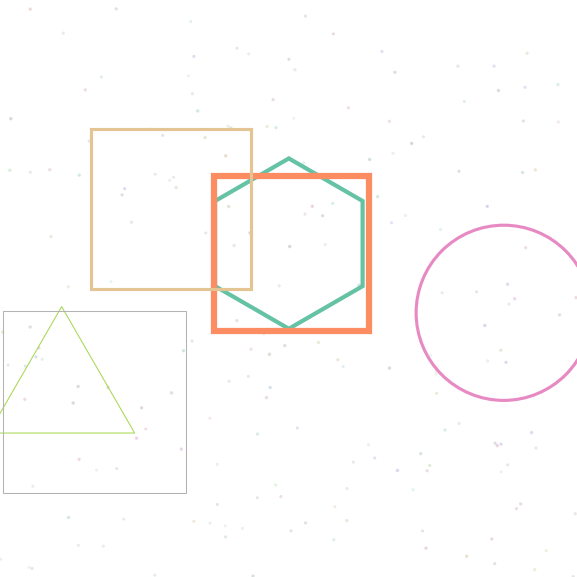[{"shape": "hexagon", "thickness": 2, "radius": 0.74, "center": [0.5, 0.577]}, {"shape": "square", "thickness": 3, "radius": 0.67, "center": [0.505, 0.56]}, {"shape": "circle", "thickness": 1.5, "radius": 0.76, "center": [0.872, 0.457]}, {"shape": "triangle", "thickness": 0.5, "radius": 0.73, "center": [0.107, 0.322]}, {"shape": "square", "thickness": 1.5, "radius": 0.69, "center": [0.296, 0.637]}, {"shape": "square", "thickness": 0.5, "radius": 0.79, "center": [0.163, 0.303]}]